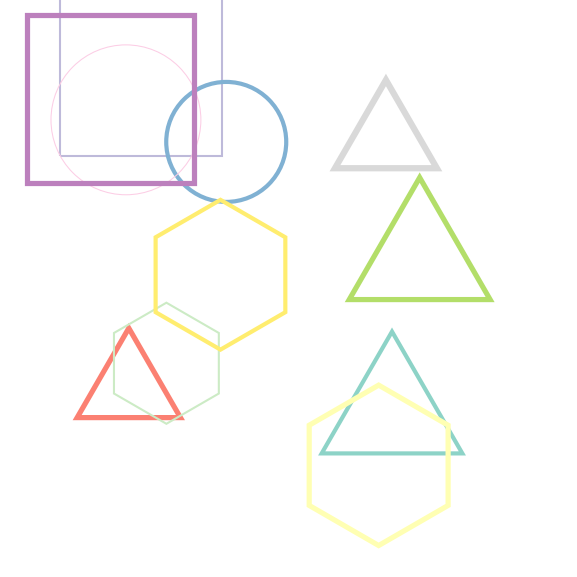[{"shape": "triangle", "thickness": 2, "radius": 0.7, "center": [0.679, 0.284]}, {"shape": "hexagon", "thickness": 2.5, "radius": 0.69, "center": [0.656, 0.193]}, {"shape": "square", "thickness": 1, "radius": 0.7, "center": [0.244, 0.869]}, {"shape": "triangle", "thickness": 2.5, "radius": 0.52, "center": [0.223, 0.328]}, {"shape": "circle", "thickness": 2, "radius": 0.52, "center": [0.392, 0.753]}, {"shape": "triangle", "thickness": 2.5, "radius": 0.7, "center": [0.727, 0.551]}, {"shape": "circle", "thickness": 0.5, "radius": 0.65, "center": [0.218, 0.792]}, {"shape": "triangle", "thickness": 3, "radius": 0.51, "center": [0.668, 0.759]}, {"shape": "square", "thickness": 2.5, "radius": 0.73, "center": [0.192, 0.828]}, {"shape": "hexagon", "thickness": 1, "radius": 0.52, "center": [0.288, 0.37]}, {"shape": "hexagon", "thickness": 2, "radius": 0.65, "center": [0.382, 0.523]}]